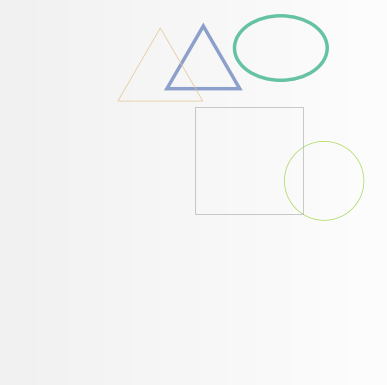[{"shape": "oval", "thickness": 2.5, "radius": 0.6, "center": [0.725, 0.875]}, {"shape": "triangle", "thickness": 2.5, "radius": 0.54, "center": [0.525, 0.824]}, {"shape": "circle", "thickness": 0.5, "radius": 0.51, "center": [0.837, 0.53]}, {"shape": "triangle", "thickness": 0.5, "radius": 0.63, "center": [0.414, 0.801]}, {"shape": "square", "thickness": 0.5, "radius": 0.69, "center": [0.643, 0.583]}]